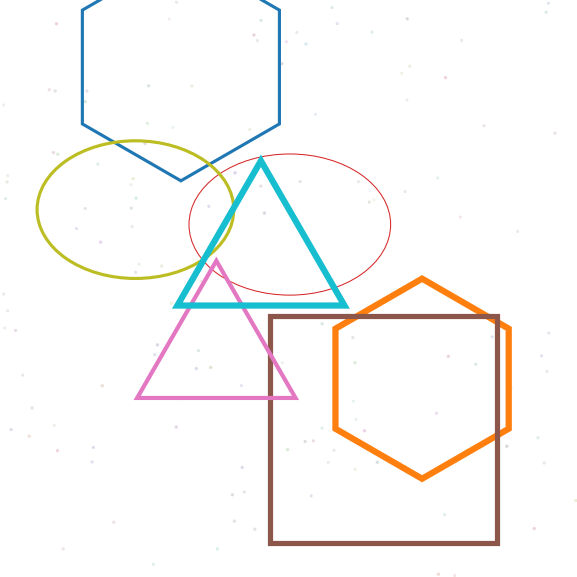[{"shape": "hexagon", "thickness": 1.5, "radius": 0.99, "center": [0.313, 0.883]}, {"shape": "hexagon", "thickness": 3, "radius": 0.87, "center": [0.731, 0.343]}, {"shape": "oval", "thickness": 0.5, "radius": 0.87, "center": [0.502, 0.61]}, {"shape": "square", "thickness": 2.5, "radius": 0.98, "center": [0.664, 0.255]}, {"shape": "triangle", "thickness": 2, "radius": 0.79, "center": [0.375, 0.389]}, {"shape": "oval", "thickness": 1.5, "radius": 0.85, "center": [0.234, 0.636]}, {"shape": "triangle", "thickness": 3, "radius": 0.84, "center": [0.452, 0.554]}]